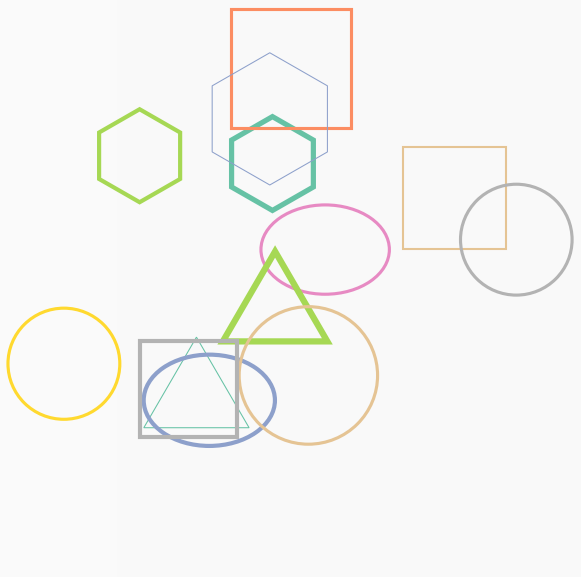[{"shape": "triangle", "thickness": 0.5, "radius": 0.52, "center": [0.338, 0.311]}, {"shape": "hexagon", "thickness": 2.5, "radius": 0.41, "center": [0.469, 0.716]}, {"shape": "square", "thickness": 1.5, "radius": 0.52, "center": [0.501, 0.881]}, {"shape": "oval", "thickness": 2, "radius": 0.56, "center": [0.36, 0.306]}, {"shape": "hexagon", "thickness": 0.5, "radius": 0.57, "center": [0.464, 0.793]}, {"shape": "oval", "thickness": 1.5, "radius": 0.55, "center": [0.559, 0.567]}, {"shape": "triangle", "thickness": 3, "radius": 0.52, "center": [0.473, 0.46]}, {"shape": "hexagon", "thickness": 2, "radius": 0.4, "center": [0.24, 0.729]}, {"shape": "circle", "thickness": 1.5, "radius": 0.48, "center": [0.11, 0.369]}, {"shape": "circle", "thickness": 1.5, "radius": 0.6, "center": [0.531, 0.349]}, {"shape": "square", "thickness": 1, "radius": 0.44, "center": [0.782, 0.656]}, {"shape": "square", "thickness": 2, "radius": 0.42, "center": [0.324, 0.326]}, {"shape": "circle", "thickness": 1.5, "radius": 0.48, "center": [0.888, 0.584]}]